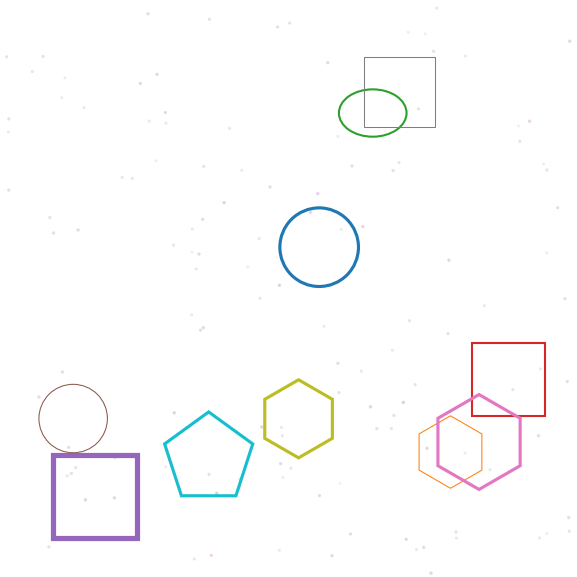[{"shape": "circle", "thickness": 1.5, "radius": 0.34, "center": [0.553, 0.571]}, {"shape": "hexagon", "thickness": 0.5, "radius": 0.31, "center": [0.78, 0.216]}, {"shape": "oval", "thickness": 1, "radius": 0.29, "center": [0.645, 0.803]}, {"shape": "square", "thickness": 1, "radius": 0.32, "center": [0.88, 0.341]}, {"shape": "square", "thickness": 2.5, "radius": 0.36, "center": [0.165, 0.139]}, {"shape": "circle", "thickness": 0.5, "radius": 0.3, "center": [0.127, 0.274]}, {"shape": "hexagon", "thickness": 1.5, "radius": 0.41, "center": [0.83, 0.234]}, {"shape": "square", "thickness": 0.5, "radius": 0.3, "center": [0.692, 0.839]}, {"shape": "hexagon", "thickness": 1.5, "radius": 0.34, "center": [0.517, 0.274]}, {"shape": "pentagon", "thickness": 1.5, "radius": 0.4, "center": [0.361, 0.206]}]